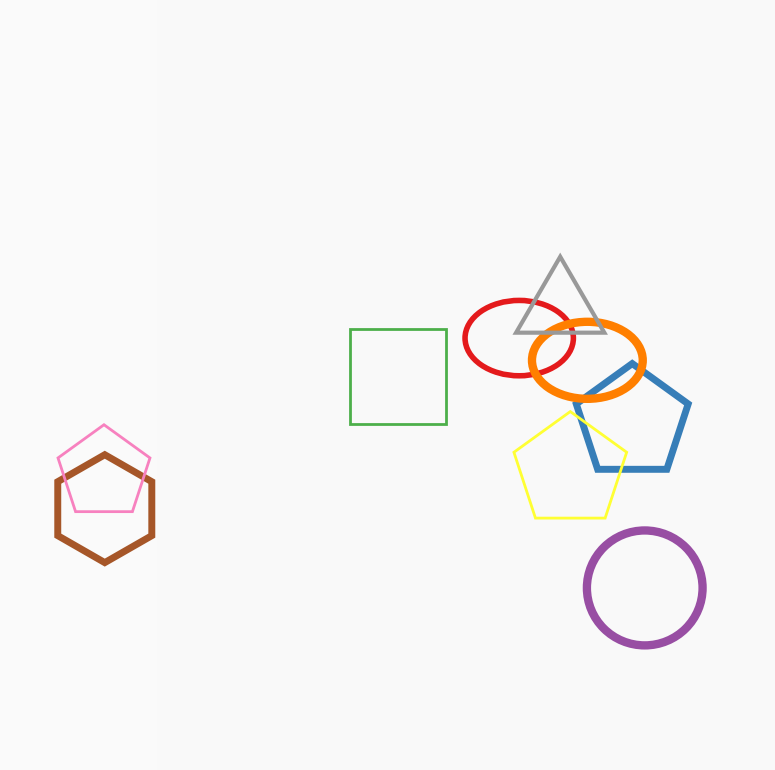[{"shape": "oval", "thickness": 2, "radius": 0.35, "center": [0.67, 0.561]}, {"shape": "pentagon", "thickness": 2.5, "radius": 0.38, "center": [0.816, 0.452]}, {"shape": "square", "thickness": 1, "radius": 0.31, "center": [0.514, 0.511]}, {"shape": "circle", "thickness": 3, "radius": 0.37, "center": [0.832, 0.236]}, {"shape": "oval", "thickness": 3, "radius": 0.36, "center": [0.758, 0.532]}, {"shape": "pentagon", "thickness": 1, "radius": 0.38, "center": [0.736, 0.389]}, {"shape": "hexagon", "thickness": 2.5, "radius": 0.35, "center": [0.135, 0.339]}, {"shape": "pentagon", "thickness": 1, "radius": 0.31, "center": [0.134, 0.386]}, {"shape": "triangle", "thickness": 1.5, "radius": 0.33, "center": [0.723, 0.601]}]